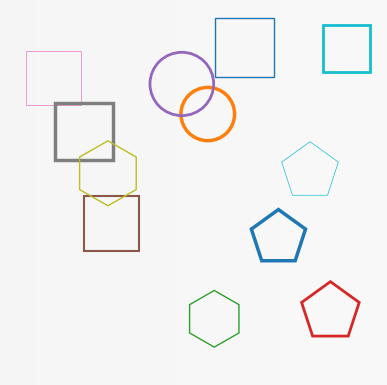[{"shape": "square", "thickness": 1, "radius": 0.38, "center": [0.632, 0.876]}, {"shape": "pentagon", "thickness": 2.5, "radius": 0.37, "center": [0.719, 0.382]}, {"shape": "circle", "thickness": 2.5, "radius": 0.35, "center": [0.536, 0.704]}, {"shape": "hexagon", "thickness": 1, "radius": 0.37, "center": [0.553, 0.172]}, {"shape": "pentagon", "thickness": 2, "radius": 0.39, "center": [0.853, 0.19]}, {"shape": "circle", "thickness": 2, "radius": 0.41, "center": [0.469, 0.782]}, {"shape": "square", "thickness": 1.5, "radius": 0.36, "center": [0.287, 0.42]}, {"shape": "square", "thickness": 0.5, "radius": 0.35, "center": [0.138, 0.798]}, {"shape": "square", "thickness": 2.5, "radius": 0.37, "center": [0.217, 0.659]}, {"shape": "hexagon", "thickness": 1, "radius": 0.42, "center": [0.278, 0.55]}, {"shape": "pentagon", "thickness": 0.5, "radius": 0.38, "center": [0.8, 0.555]}, {"shape": "square", "thickness": 2, "radius": 0.31, "center": [0.894, 0.874]}]